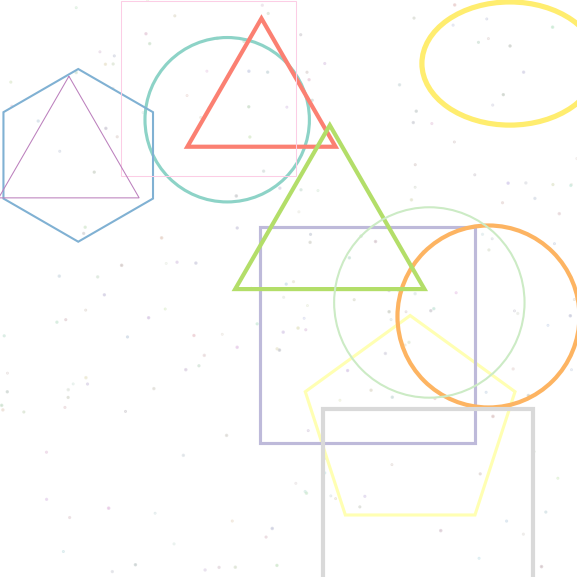[{"shape": "circle", "thickness": 1.5, "radius": 0.71, "center": [0.393, 0.792]}, {"shape": "pentagon", "thickness": 1.5, "radius": 0.95, "center": [0.71, 0.262]}, {"shape": "square", "thickness": 1.5, "radius": 0.93, "center": [0.637, 0.419]}, {"shape": "triangle", "thickness": 2, "radius": 0.74, "center": [0.453, 0.819]}, {"shape": "hexagon", "thickness": 1, "radius": 0.75, "center": [0.135, 0.73]}, {"shape": "circle", "thickness": 2, "radius": 0.79, "center": [0.846, 0.451]}, {"shape": "triangle", "thickness": 2, "radius": 0.95, "center": [0.571, 0.593]}, {"shape": "square", "thickness": 0.5, "radius": 0.76, "center": [0.361, 0.846]}, {"shape": "square", "thickness": 2, "radius": 0.91, "center": [0.742, 0.109]}, {"shape": "triangle", "thickness": 0.5, "radius": 0.7, "center": [0.119, 0.727]}, {"shape": "circle", "thickness": 1, "radius": 0.82, "center": [0.743, 0.475]}, {"shape": "oval", "thickness": 2.5, "radius": 0.76, "center": [0.883, 0.889]}]